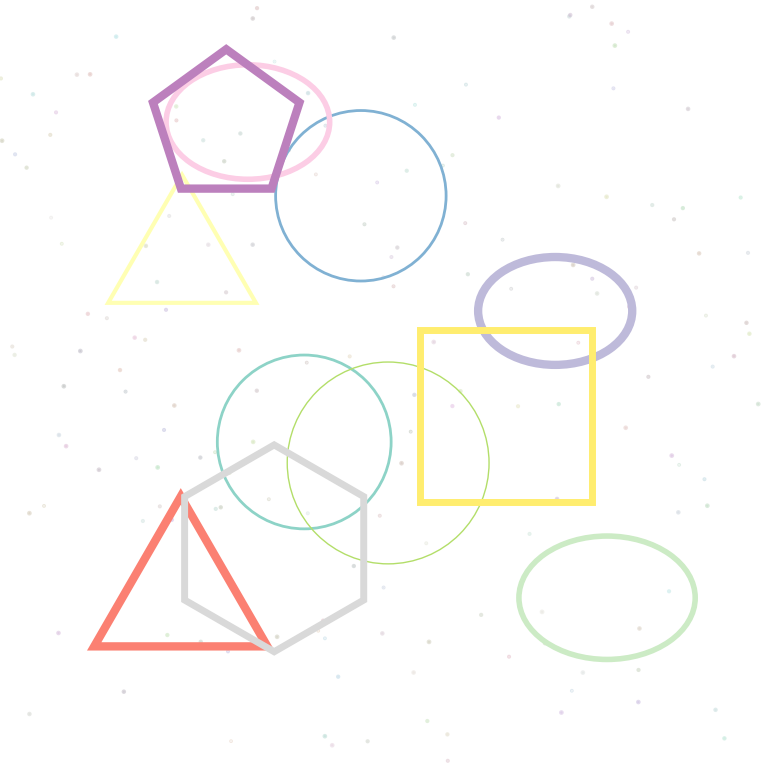[{"shape": "circle", "thickness": 1, "radius": 0.56, "center": [0.395, 0.426]}, {"shape": "triangle", "thickness": 1.5, "radius": 0.55, "center": [0.236, 0.662]}, {"shape": "oval", "thickness": 3, "radius": 0.5, "center": [0.721, 0.596]}, {"shape": "triangle", "thickness": 3, "radius": 0.65, "center": [0.235, 0.225]}, {"shape": "circle", "thickness": 1, "radius": 0.55, "center": [0.469, 0.746]}, {"shape": "circle", "thickness": 0.5, "radius": 0.66, "center": [0.504, 0.399]}, {"shape": "oval", "thickness": 2, "radius": 0.53, "center": [0.322, 0.842]}, {"shape": "hexagon", "thickness": 2.5, "radius": 0.67, "center": [0.356, 0.288]}, {"shape": "pentagon", "thickness": 3, "radius": 0.5, "center": [0.294, 0.836]}, {"shape": "oval", "thickness": 2, "radius": 0.57, "center": [0.788, 0.224]}, {"shape": "square", "thickness": 2.5, "radius": 0.56, "center": [0.657, 0.46]}]